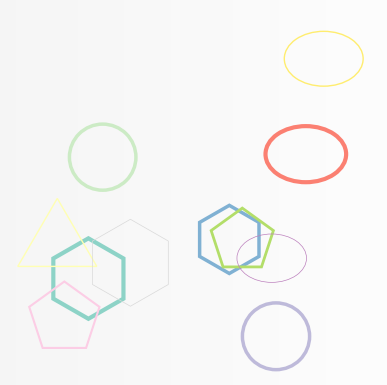[{"shape": "hexagon", "thickness": 3, "radius": 0.52, "center": [0.228, 0.276]}, {"shape": "triangle", "thickness": 1, "radius": 0.59, "center": [0.148, 0.367]}, {"shape": "circle", "thickness": 2.5, "radius": 0.43, "center": [0.712, 0.127]}, {"shape": "oval", "thickness": 3, "radius": 0.52, "center": [0.789, 0.6]}, {"shape": "hexagon", "thickness": 2.5, "radius": 0.44, "center": [0.592, 0.378]}, {"shape": "pentagon", "thickness": 2, "radius": 0.42, "center": [0.625, 0.375]}, {"shape": "pentagon", "thickness": 1.5, "radius": 0.48, "center": [0.166, 0.173]}, {"shape": "hexagon", "thickness": 0.5, "radius": 0.56, "center": [0.337, 0.318]}, {"shape": "oval", "thickness": 0.5, "radius": 0.45, "center": [0.701, 0.329]}, {"shape": "circle", "thickness": 2.5, "radius": 0.43, "center": [0.265, 0.592]}, {"shape": "oval", "thickness": 1, "radius": 0.51, "center": [0.835, 0.847]}]